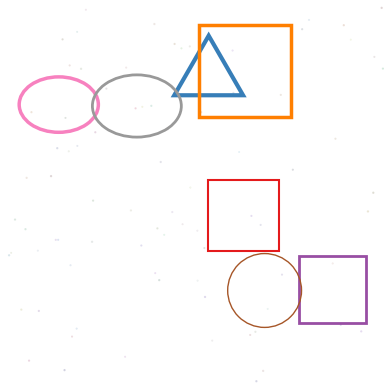[{"shape": "square", "thickness": 1.5, "radius": 0.46, "center": [0.631, 0.441]}, {"shape": "triangle", "thickness": 3, "radius": 0.52, "center": [0.542, 0.804]}, {"shape": "square", "thickness": 2, "radius": 0.43, "center": [0.864, 0.248]}, {"shape": "square", "thickness": 2.5, "radius": 0.6, "center": [0.636, 0.815]}, {"shape": "circle", "thickness": 1, "radius": 0.48, "center": [0.687, 0.245]}, {"shape": "oval", "thickness": 2.5, "radius": 0.51, "center": [0.153, 0.728]}, {"shape": "oval", "thickness": 2, "radius": 0.58, "center": [0.355, 0.725]}]